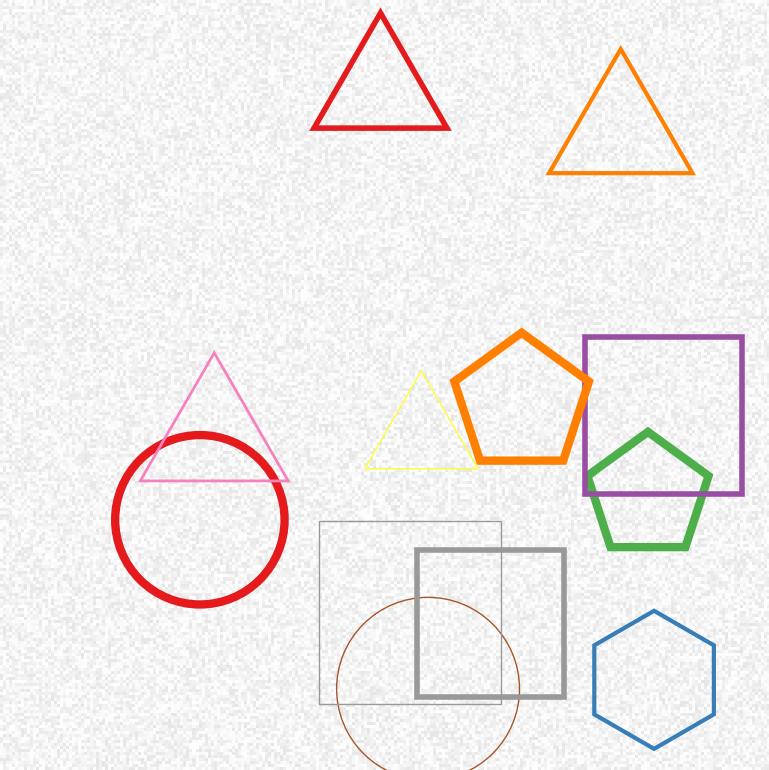[{"shape": "triangle", "thickness": 2, "radius": 0.5, "center": [0.494, 0.883]}, {"shape": "circle", "thickness": 3, "radius": 0.55, "center": [0.26, 0.325]}, {"shape": "hexagon", "thickness": 1.5, "radius": 0.45, "center": [0.849, 0.117]}, {"shape": "pentagon", "thickness": 3, "radius": 0.41, "center": [0.842, 0.356]}, {"shape": "square", "thickness": 2, "radius": 0.51, "center": [0.862, 0.46]}, {"shape": "triangle", "thickness": 1.5, "radius": 0.54, "center": [0.806, 0.829]}, {"shape": "pentagon", "thickness": 3, "radius": 0.46, "center": [0.677, 0.476]}, {"shape": "triangle", "thickness": 0.5, "radius": 0.42, "center": [0.547, 0.434]}, {"shape": "circle", "thickness": 0.5, "radius": 0.59, "center": [0.556, 0.105]}, {"shape": "triangle", "thickness": 1, "radius": 0.55, "center": [0.278, 0.431]}, {"shape": "square", "thickness": 2, "radius": 0.48, "center": [0.637, 0.19]}, {"shape": "square", "thickness": 0.5, "radius": 0.59, "center": [0.532, 0.205]}]